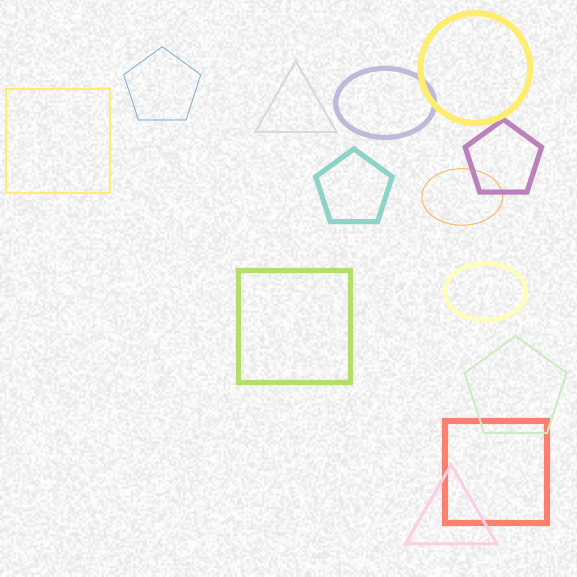[{"shape": "pentagon", "thickness": 2.5, "radius": 0.35, "center": [0.613, 0.672]}, {"shape": "oval", "thickness": 2, "radius": 0.35, "center": [0.841, 0.494]}, {"shape": "oval", "thickness": 2.5, "radius": 0.43, "center": [0.667, 0.821]}, {"shape": "square", "thickness": 3, "radius": 0.44, "center": [0.859, 0.182]}, {"shape": "pentagon", "thickness": 0.5, "radius": 0.35, "center": [0.281, 0.848]}, {"shape": "oval", "thickness": 0.5, "radius": 0.35, "center": [0.8, 0.658]}, {"shape": "square", "thickness": 2.5, "radius": 0.48, "center": [0.509, 0.434]}, {"shape": "triangle", "thickness": 1.5, "radius": 0.46, "center": [0.781, 0.103]}, {"shape": "triangle", "thickness": 1, "radius": 0.41, "center": [0.512, 0.811]}, {"shape": "pentagon", "thickness": 2.5, "radius": 0.35, "center": [0.872, 0.723]}, {"shape": "pentagon", "thickness": 1, "radius": 0.46, "center": [0.893, 0.324]}, {"shape": "circle", "thickness": 3, "radius": 0.48, "center": [0.823, 0.881]}, {"shape": "square", "thickness": 1, "radius": 0.45, "center": [0.101, 0.755]}]